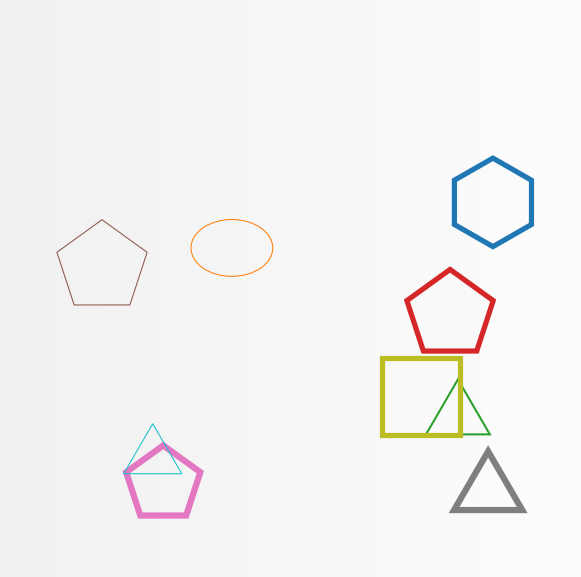[{"shape": "hexagon", "thickness": 2.5, "radius": 0.38, "center": [0.848, 0.649]}, {"shape": "oval", "thickness": 0.5, "radius": 0.35, "center": [0.399, 0.57]}, {"shape": "triangle", "thickness": 1, "radius": 0.32, "center": [0.788, 0.279]}, {"shape": "pentagon", "thickness": 2.5, "radius": 0.39, "center": [0.774, 0.454]}, {"shape": "pentagon", "thickness": 0.5, "radius": 0.41, "center": [0.176, 0.537]}, {"shape": "pentagon", "thickness": 3, "radius": 0.34, "center": [0.281, 0.161]}, {"shape": "triangle", "thickness": 3, "radius": 0.34, "center": [0.84, 0.15]}, {"shape": "square", "thickness": 2.5, "radius": 0.33, "center": [0.724, 0.313]}, {"shape": "triangle", "thickness": 0.5, "radius": 0.29, "center": [0.263, 0.208]}]